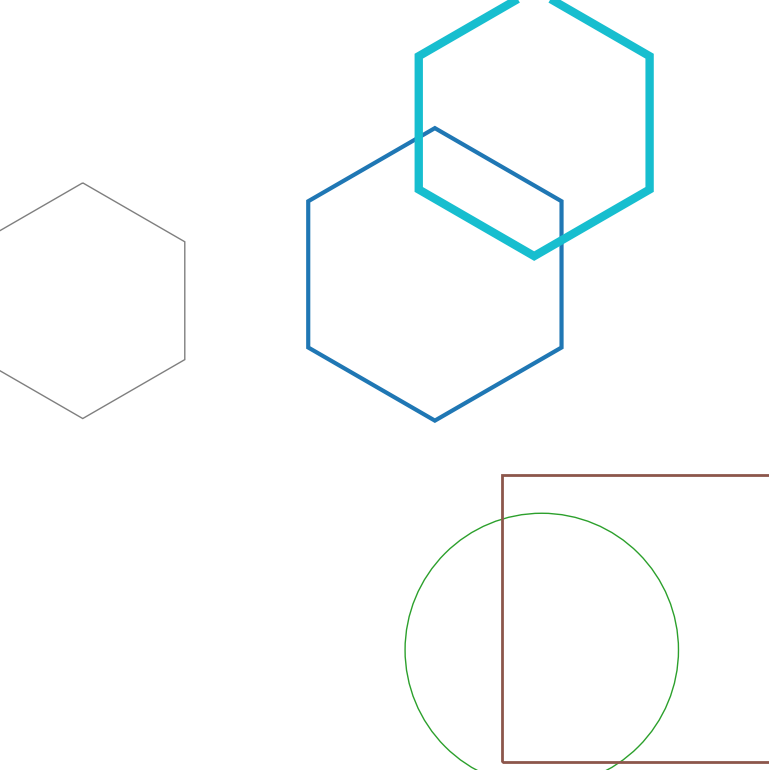[{"shape": "hexagon", "thickness": 1.5, "radius": 0.95, "center": [0.565, 0.644]}, {"shape": "circle", "thickness": 0.5, "radius": 0.89, "center": [0.704, 0.156]}, {"shape": "square", "thickness": 1, "radius": 0.93, "center": [0.838, 0.197]}, {"shape": "hexagon", "thickness": 0.5, "radius": 0.77, "center": [0.107, 0.609]}, {"shape": "hexagon", "thickness": 3, "radius": 0.87, "center": [0.694, 0.84]}]